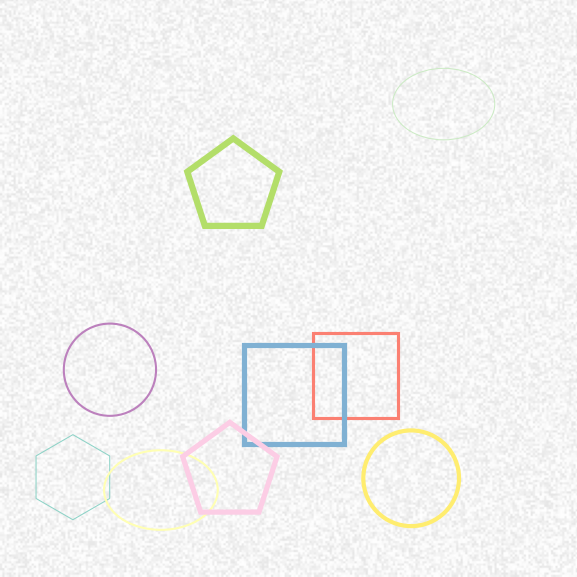[{"shape": "hexagon", "thickness": 0.5, "radius": 0.37, "center": [0.126, 0.173]}, {"shape": "oval", "thickness": 1, "radius": 0.49, "center": [0.279, 0.151]}, {"shape": "square", "thickness": 1.5, "radius": 0.37, "center": [0.616, 0.35]}, {"shape": "square", "thickness": 2.5, "radius": 0.43, "center": [0.509, 0.316]}, {"shape": "pentagon", "thickness": 3, "radius": 0.42, "center": [0.404, 0.676]}, {"shape": "pentagon", "thickness": 2.5, "radius": 0.43, "center": [0.398, 0.182]}, {"shape": "circle", "thickness": 1, "radius": 0.4, "center": [0.19, 0.359]}, {"shape": "oval", "thickness": 0.5, "radius": 0.44, "center": [0.768, 0.819]}, {"shape": "circle", "thickness": 2, "radius": 0.41, "center": [0.712, 0.171]}]